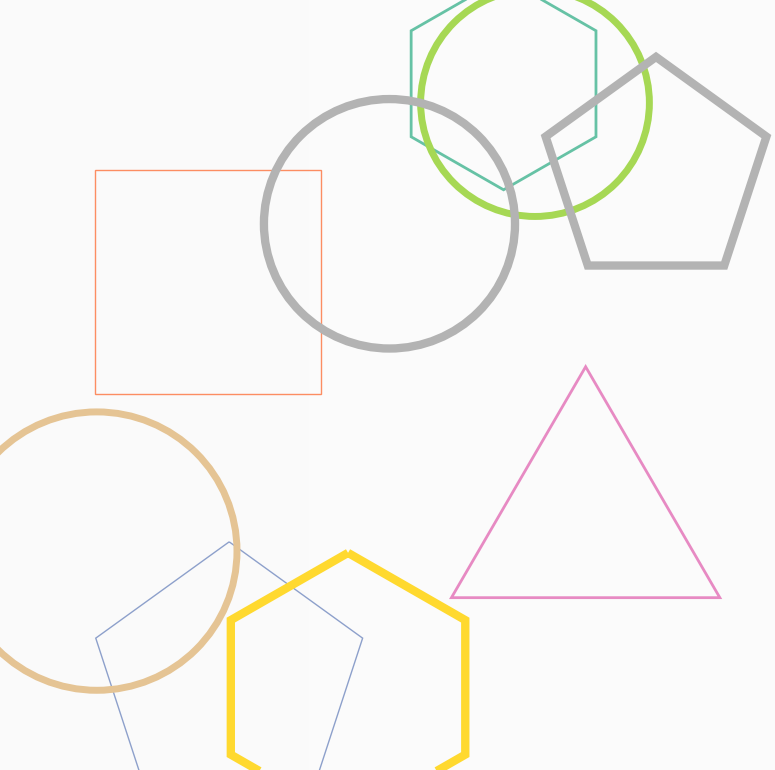[{"shape": "hexagon", "thickness": 1, "radius": 0.69, "center": [0.65, 0.891]}, {"shape": "square", "thickness": 0.5, "radius": 0.73, "center": [0.269, 0.634]}, {"shape": "pentagon", "thickness": 0.5, "radius": 0.91, "center": [0.296, 0.115]}, {"shape": "triangle", "thickness": 1, "radius": 1.0, "center": [0.756, 0.324]}, {"shape": "circle", "thickness": 2.5, "radius": 0.74, "center": [0.69, 0.866]}, {"shape": "hexagon", "thickness": 3, "radius": 0.87, "center": [0.449, 0.107]}, {"shape": "circle", "thickness": 2.5, "radius": 0.9, "center": [0.125, 0.284]}, {"shape": "pentagon", "thickness": 3, "radius": 0.75, "center": [0.846, 0.776]}, {"shape": "circle", "thickness": 3, "radius": 0.81, "center": [0.503, 0.709]}]